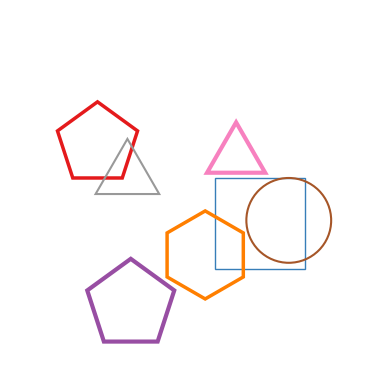[{"shape": "pentagon", "thickness": 2.5, "radius": 0.55, "center": [0.253, 0.626]}, {"shape": "square", "thickness": 1, "radius": 0.59, "center": [0.675, 0.42]}, {"shape": "pentagon", "thickness": 3, "radius": 0.59, "center": [0.34, 0.209]}, {"shape": "hexagon", "thickness": 2.5, "radius": 0.57, "center": [0.533, 0.338]}, {"shape": "circle", "thickness": 1.5, "radius": 0.55, "center": [0.75, 0.428]}, {"shape": "triangle", "thickness": 3, "radius": 0.44, "center": [0.613, 0.595]}, {"shape": "triangle", "thickness": 1.5, "radius": 0.48, "center": [0.331, 0.544]}]